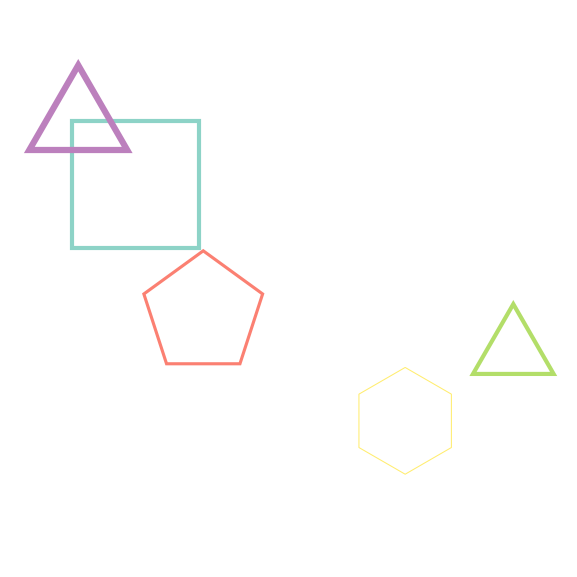[{"shape": "square", "thickness": 2, "radius": 0.55, "center": [0.234, 0.679]}, {"shape": "pentagon", "thickness": 1.5, "radius": 0.54, "center": [0.352, 0.457]}, {"shape": "triangle", "thickness": 2, "radius": 0.4, "center": [0.889, 0.392]}, {"shape": "triangle", "thickness": 3, "radius": 0.49, "center": [0.136, 0.788]}, {"shape": "hexagon", "thickness": 0.5, "radius": 0.46, "center": [0.702, 0.27]}]